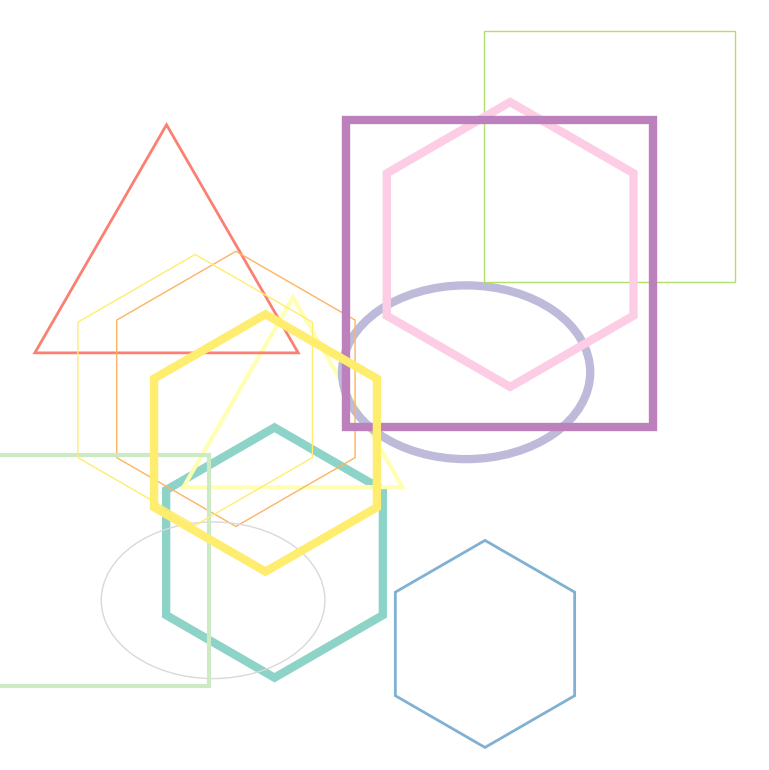[{"shape": "hexagon", "thickness": 3, "radius": 0.81, "center": [0.356, 0.282]}, {"shape": "triangle", "thickness": 1.5, "radius": 0.82, "center": [0.381, 0.449]}, {"shape": "oval", "thickness": 3, "radius": 0.81, "center": [0.605, 0.517]}, {"shape": "triangle", "thickness": 1, "radius": 0.99, "center": [0.216, 0.64]}, {"shape": "hexagon", "thickness": 1, "radius": 0.67, "center": [0.63, 0.164]}, {"shape": "hexagon", "thickness": 0.5, "radius": 0.89, "center": [0.306, 0.495]}, {"shape": "square", "thickness": 0.5, "radius": 0.82, "center": [0.792, 0.797]}, {"shape": "hexagon", "thickness": 3, "radius": 0.92, "center": [0.663, 0.683]}, {"shape": "oval", "thickness": 0.5, "radius": 0.73, "center": [0.277, 0.22]}, {"shape": "square", "thickness": 3, "radius": 1.0, "center": [0.649, 0.644]}, {"shape": "square", "thickness": 1.5, "radius": 0.75, "center": [0.121, 0.259]}, {"shape": "hexagon", "thickness": 0.5, "radius": 0.88, "center": [0.253, 0.494]}, {"shape": "hexagon", "thickness": 3, "radius": 0.84, "center": [0.345, 0.425]}]